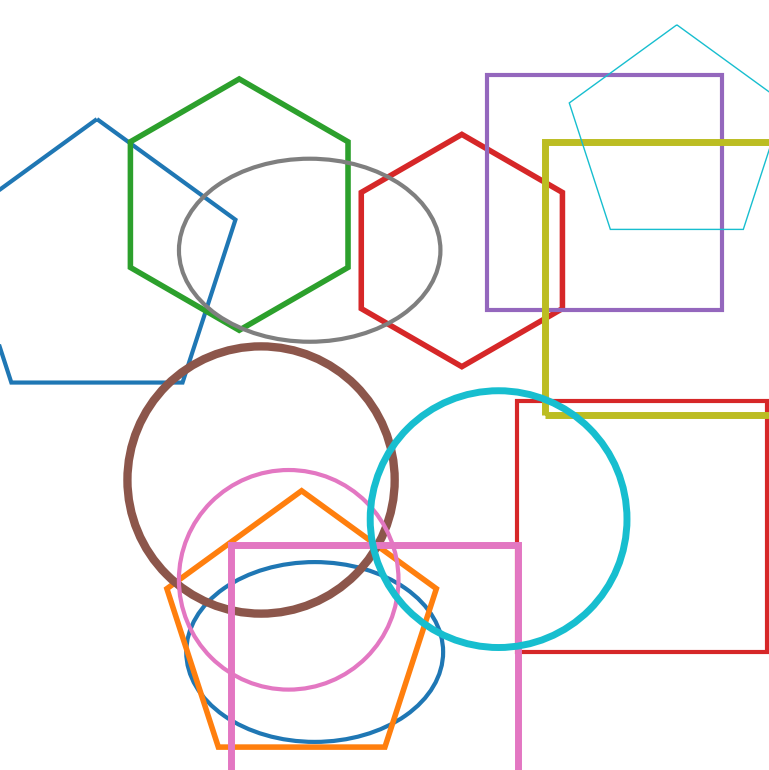[{"shape": "oval", "thickness": 1.5, "radius": 0.83, "center": [0.409, 0.153]}, {"shape": "pentagon", "thickness": 1.5, "radius": 0.95, "center": [0.126, 0.656]}, {"shape": "pentagon", "thickness": 2, "radius": 0.92, "center": [0.392, 0.179]}, {"shape": "hexagon", "thickness": 2, "radius": 0.82, "center": [0.311, 0.734]}, {"shape": "square", "thickness": 1.5, "radius": 0.81, "center": [0.834, 0.316]}, {"shape": "hexagon", "thickness": 2, "radius": 0.75, "center": [0.6, 0.675]}, {"shape": "square", "thickness": 1.5, "radius": 0.76, "center": [0.785, 0.75]}, {"shape": "circle", "thickness": 3, "radius": 0.87, "center": [0.339, 0.377]}, {"shape": "circle", "thickness": 1.5, "radius": 0.71, "center": [0.375, 0.247]}, {"shape": "square", "thickness": 2.5, "radius": 0.93, "center": [0.487, 0.106]}, {"shape": "oval", "thickness": 1.5, "radius": 0.85, "center": [0.402, 0.675]}, {"shape": "square", "thickness": 2.5, "radius": 0.89, "center": [0.885, 0.639]}, {"shape": "pentagon", "thickness": 0.5, "radius": 0.73, "center": [0.879, 0.821]}, {"shape": "circle", "thickness": 2.5, "radius": 0.83, "center": [0.648, 0.326]}]